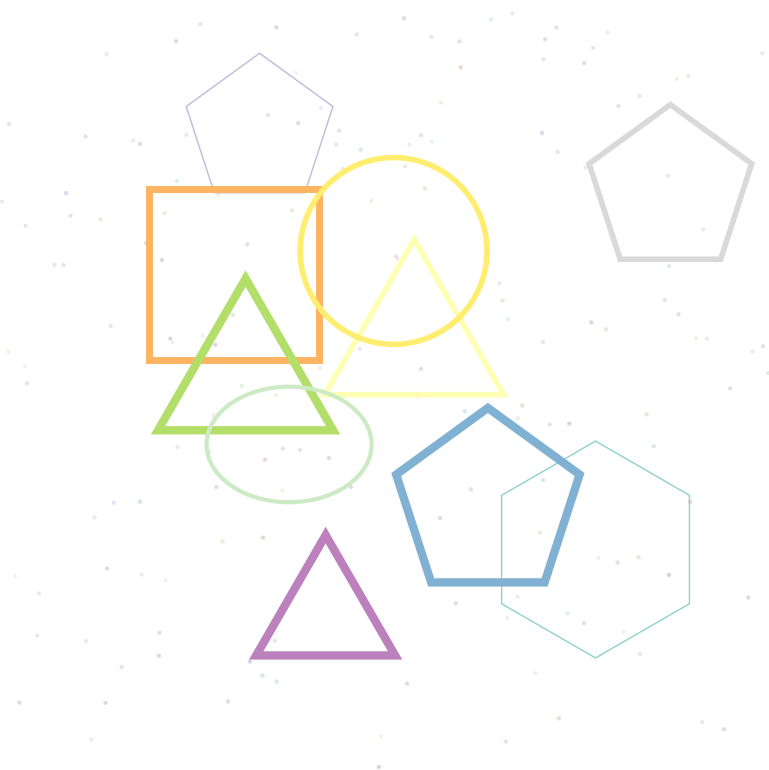[{"shape": "hexagon", "thickness": 0.5, "radius": 0.7, "center": [0.773, 0.286]}, {"shape": "triangle", "thickness": 2, "radius": 0.67, "center": [0.538, 0.555]}, {"shape": "pentagon", "thickness": 0.5, "radius": 0.5, "center": [0.337, 0.831]}, {"shape": "pentagon", "thickness": 3, "radius": 0.63, "center": [0.634, 0.345]}, {"shape": "square", "thickness": 2.5, "radius": 0.55, "center": [0.304, 0.644]}, {"shape": "triangle", "thickness": 3, "radius": 0.66, "center": [0.319, 0.507]}, {"shape": "pentagon", "thickness": 2, "radius": 0.56, "center": [0.871, 0.753]}, {"shape": "triangle", "thickness": 3, "radius": 0.52, "center": [0.423, 0.201]}, {"shape": "oval", "thickness": 1.5, "radius": 0.54, "center": [0.375, 0.423]}, {"shape": "circle", "thickness": 2, "radius": 0.61, "center": [0.511, 0.674]}]